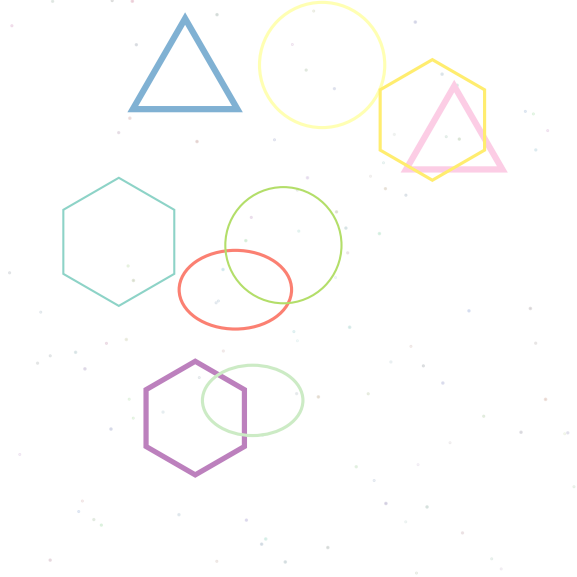[{"shape": "hexagon", "thickness": 1, "radius": 0.55, "center": [0.206, 0.58]}, {"shape": "circle", "thickness": 1.5, "radius": 0.54, "center": [0.558, 0.887]}, {"shape": "oval", "thickness": 1.5, "radius": 0.49, "center": [0.408, 0.497]}, {"shape": "triangle", "thickness": 3, "radius": 0.52, "center": [0.321, 0.862]}, {"shape": "circle", "thickness": 1, "radius": 0.5, "center": [0.491, 0.575]}, {"shape": "triangle", "thickness": 3, "radius": 0.48, "center": [0.787, 0.754]}, {"shape": "hexagon", "thickness": 2.5, "radius": 0.49, "center": [0.338, 0.275]}, {"shape": "oval", "thickness": 1.5, "radius": 0.44, "center": [0.438, 0.306]}, {"shape": "hexagon", "thickness": 1.5, "radius": 0.52, "center": [0.749, 0.791]}]